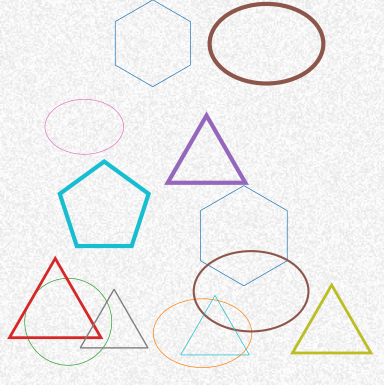[{"shape": "hexagon", "thickness": 0.5, "radius": 0.65, "center": [0.633, 0.388]}, {"shape": "hexagon", "thickness": 0.5, "radius": 0.56, "center": [0.397, 0.887]}, {"shape": "oval", "thickness": 0.5, "radius": 0.64, "center": [0.526, 0.135]}, {"shape": "circle", "thickness": 0.5, "radius": 0.57, "center": [0.177, 0.164]}, {"shape": "triangle", "thickness": 2, "radius": 0.69, "center": [0.143, 0.192]}, {"shape": "triangle", "thickness": 3, "radius": 0.58, "center": [0.536, 0.583]}, {"shape": "oval", "thickness": 1.5, "radius": 0.75, "center": [0.652, 0.243]}, {"shape": "oval", "thickness": 3, "radius": 0.74, "center": [0.692, 0.887]}, {"shape": "oval", "thickness": 0.5, "radius": 0.51, "center": [0.219, 0.671]}, {"shape": "triangle", "thickness": 1, "radius": 0.51, "center": [0.296, 0.147]}, {"shape": "triangle", "thickness": 2, "radius": 0.59, "center": [0.862, 0.142]}, {"shape": "triangle", "thickness": 0.5, "radius": 0.52, "center": [0.559, 0.13]}, {"shape": "pentagon", "thickness": 3, "radius": 0.61, "center": [0.271, 0.459]}]